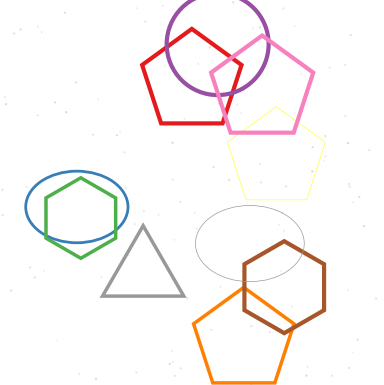[{"shape": "pentagon", "thickness": 3, "radius": 0.68, "center": [0.498, 0.789]}, {"shape": "oval", "thickness": 2, "radius": 0.66, "center": [0.2, 0.462]}, {"shape": "hexagon", "thickness": 2.5, "radius": 0.52, "center": [0.21, 0.434]}, {"shape": "circle", "thickness": 3, "radius": 0.66, "center": [0.565, 0.885]}, {"shape": "pentagon", "thickness": 2.5, "radius": 0.69, "center": [0.633, 0.116]}, {"shape": "pentagon", "thickness": 0.5, "radius": 0.67, "center": [0.718, 0.589]}, {"shape": "hexagon", "thickness": 3, "radius": 0.6, "center": [0.738, 0.254]}, {"shape": "pentagon", "thickness": 3, "radius": 0.7, "center": [0.681, 0.768]}, {"shape": "oval", "thickness": 0.5, "radius": 0.71, "center": [0.649, 0.367]}, {"shape": "triangle", "thickness": 2.5, "radius": 0.61, "center": [0.372, 0.292]}]